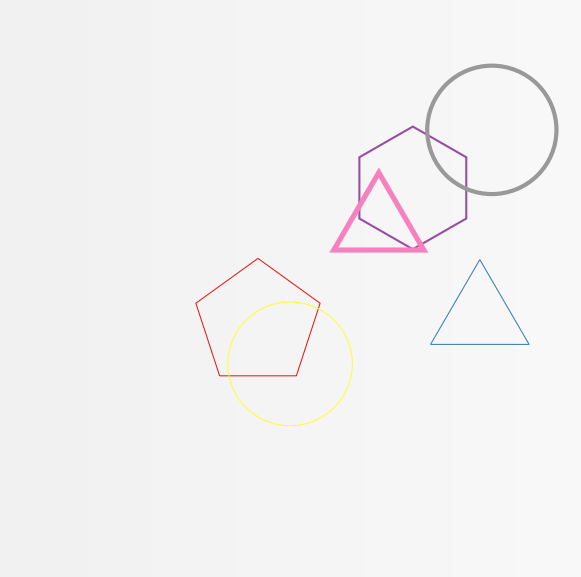[{"shape": "pentagon", "thickness": 0.5, "radius": 0.56, "center": [0.444, 0.439]}, {"shape": "triangle", "thickness": 0.5, "radius": 0.49, "center": [0.826, 0.452]}, {"shape": "hexagon", "thickness": 1, "radius": 0.53, "center": [0.71, 0.674]}, {"shape": "circle", "thickness": 0.5, "radius": 0.54, "center": [0.499, 0.369]}, {"shape": "triangle", "thickness": 2.5, "radius": 0.45, "center": [0.652, 0.611]}, {"shape": "circle", "thickness": 2, "radius": 0.56, "center": [0.846, 0.774]}]